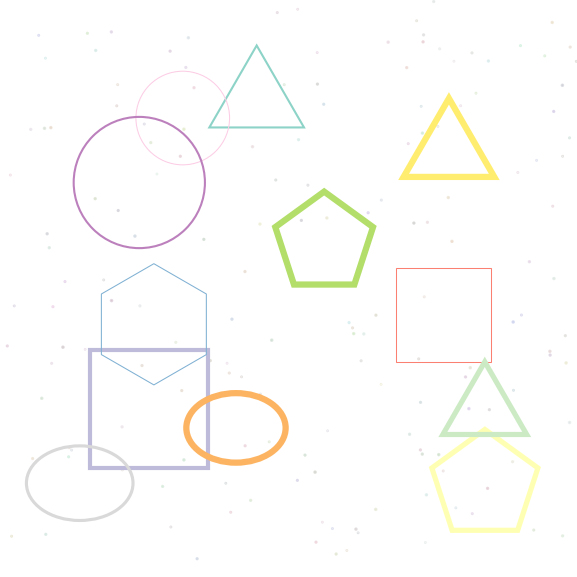[{"shape": "triangle", "thickness": 1, "radius": 0.47, "center": [0.444, 0.826]}, {"shape": "pentagon", "thickness": 2.5, "radius": 0.48, "center": [0.84, 0.159]}, {"shape": "square", "thickness": 2, "radius": 0.51, "center": [0.258, 0.291]}, {"shape": "square", "thickness": 0.5, "radius": 0.41, "center": [0.768, 0.454]}, {"shape": "hexagon", "thickness": 0.5, "radius": 0.52, "center": [0.266, 0.438]}, {"shape": "oval", "thickness": 3, "radius": 0.43, "center": [0.409, 0.258]}, {"shape": "pentagon", "thickness": 3, "radius": 0.44, "center": [0.561, 0.578]}, {"shape": "circle", "thickness": 0.5, "radius": 0.41, "center": [0.316, 0.795]}, {"shape": "oval", "thickness": 1.5, "radius": 0.46, "center": [0.138, 0.162]}, {"shape": "circle", "thickness": 1, "radius": 0.57, "center": [0.241, 0.683]}, {"shape": "triangle", "thickness": 2.5, "radius": 0.42, "center": [0.839, 0.289]}, {"shape": "triangle", "thickness": 3, "radius": 0.45, "center": [0.777, 0.738]}]